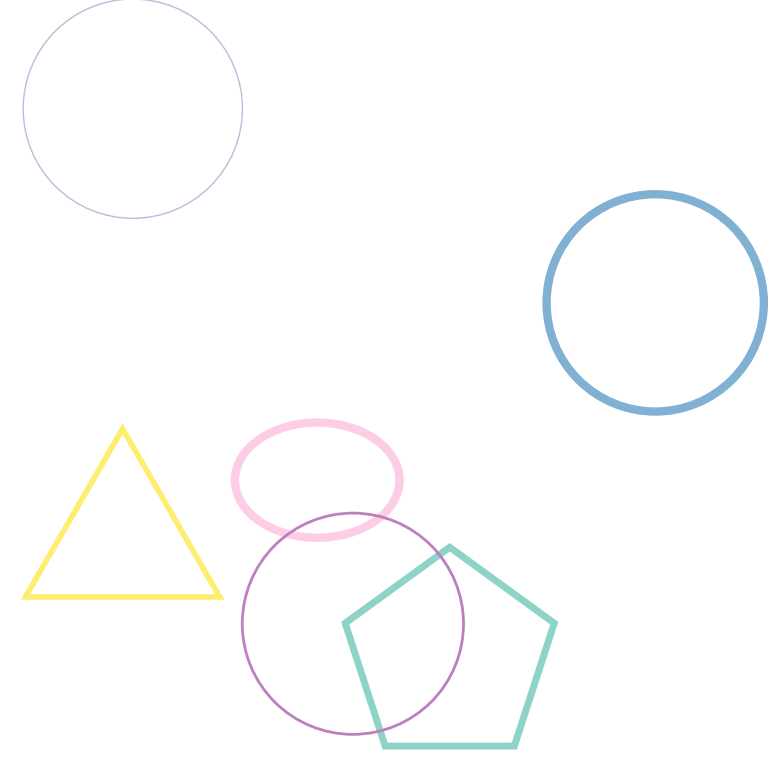[{"shape": "pentagon", "thickness": 2.5, "radius": 0.71, "center": [0.584, 0.147]}, {"shape": "circle", "thickness": 0.5, "radius": 0.71, "center": [0.172, 0.859]}, {"shape": "circle", "thickness": 3, "radius": 0.71, "center": [0.851, 0.607]}, {"shape": "oval", "thickness": 3, "radius": 0.53, "center": [0.412, 0.376]}, {"shape": "circle", "thickness": 1, "radius": 0.72, "center": [0.458, 0.19]}, {"shape": "triangle", "thickness": 2, "radius": 0.73, "center": [0.159, 0.298]}]